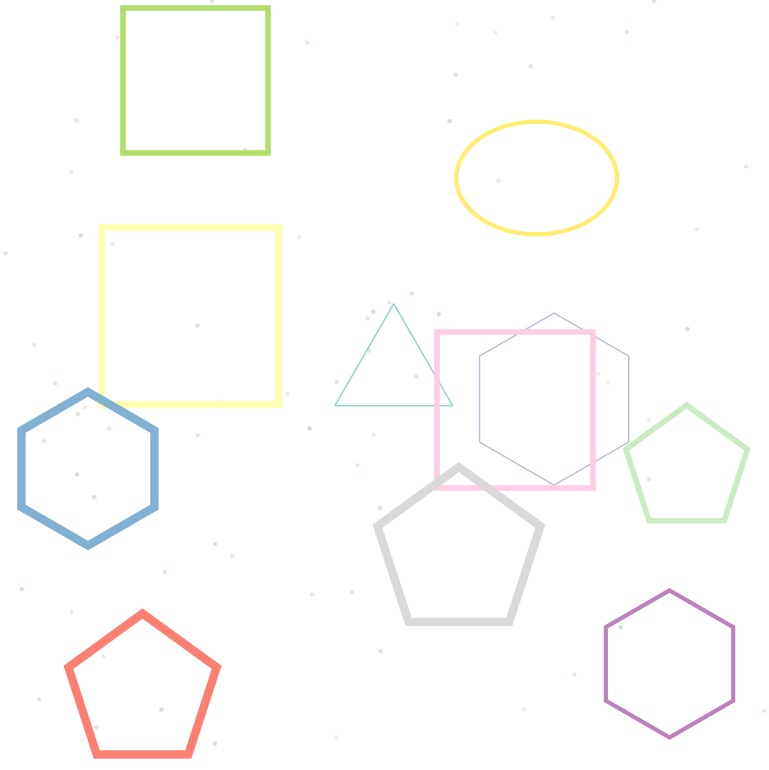[{"shape": "triangle", "thickness": 0.5, "radius": 0.44, "center": [0.511, 0.517]}, {"shape": "square", "thickness": 2.5, "radius": 0.57, "center": [0.246, 0.59]}, {"shape": "hexagon", "thickness": 0.5, "radius": 0.56, "center": [0.72, 0.482]}, {"shape": "pentagon", "thickness": 3, "radius": 0.51, "center": [0.185, 0.102]}, {"shape": "hexagon", "thickness": 3, "radius": 0.5, "center": [0.114, 0.391]}, {"shape": "square", "thickness": 2, "radius": 0.47, "center": [0.254, 0.896]}, {"shape": "square", "thickness": 2, "radius": 0.5, "center": [0.669, 0.468]}, {"shape": "pentagon", "thickness": 3, "radius": 0.56, "center": [0.596, 0.282]}, {"shape": "hexagon", "thickness": 1.5, "radius": 0.48, "center": [0.87, 0.138]}, {"shape": "pentagon", "thickness": 2, "radius": 0.41, "center": [0.892, 0.391]}, {"shape": "oval", "thickness": 1.5, "radius": 0.52, "center": [0.697, 0.769]}]